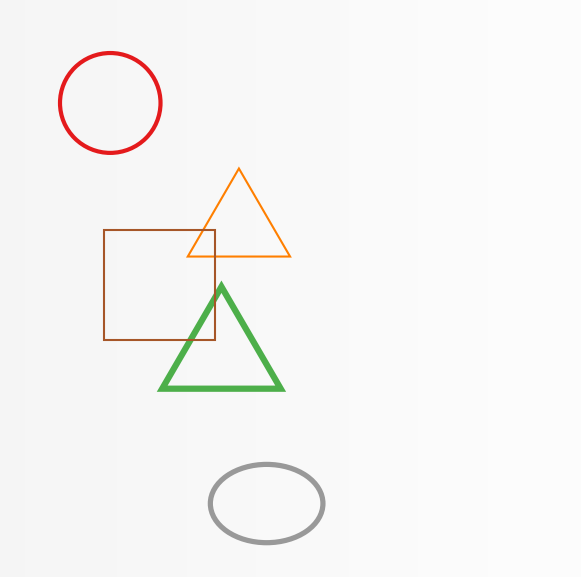[{"shape": "circle", "thickness": 2, "radius": 0.43, "center": [0.19, 0.821]}, {"shape": "triangle", "thickness": 3, "radius": 0.59, "center": [0.381, 0.385]}, {"shape": "triangle", "thickness": 1, "radius": 0.51, "center": [0.411, 0.606]}, {"shape": "square", "thickness": 1, "radius": 0.48, "center": [0.274, 0.506]}, {"shape": "oval", "thickness": 2.5, "radius": 0.48, "center": [0.459, 0.127]}]